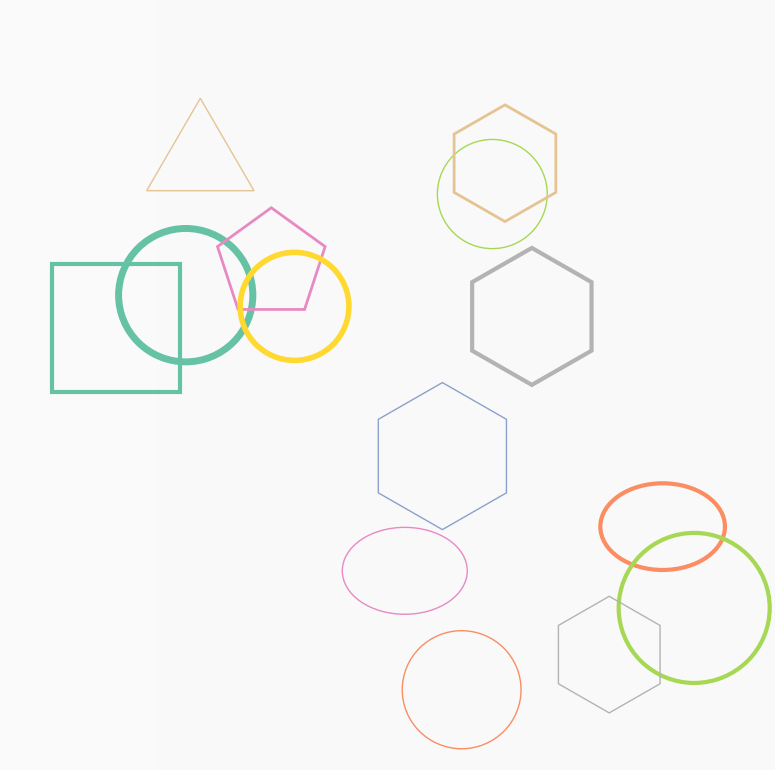[{"shape": "square", "thickness": 1.5, "radius": 0.41, "center": [0.15, 0.574]}, {"shape": "circle", "thickness": 2.5, "radius": 0.43, "center": [0.24, 0.617]}, {"shape": "circle", "thickness": 0.5, "radius": 0.38, "center": [0.596, 0.104]}, {"shape": "oval", "thickness": 1.5, "radius": 0.4, "center": [0.855, 0.316]}, {"shape": "hexagon", "thickness": 0.5, "radius": 0.48, "center": [0.571, 0.408]}, {"shape": "pentagon", "thickness": 1, "radius": 0.37, "center": [0.35, 0.657]}, {"shape": "oval", "thickness": 0.5, "radius": 0.4, "center": [0.522, 0.259]}, {"shape": "circle", "thickness": 0.5, "radius": 0.35, "center": [0.635, 0.748]}, {"shape": "circle", "thickness": 1.5, "radius": 0.49, "center": [0.896, 0.21]}, {"shape": "circle", "thickness": 2, "radius": 0.35, "center": [0.38, 0.602]}, {"shape": "triangle", "thickness": 0.5, "radius": 0.4, "center": [0.258, 0.792]}, {"shape": "hexagon", "thickness": 1, "radius": 0.38, "center": [0.652, 0.788]}, {"shape": "hexagon", "thickness": 0.5, "radius": 0.38, "center": [0.786, 0.15]}, {"shape": "hexagon", "thickness": 1.5, "radius": 0.44, "center": [0.686, 0.589]}]